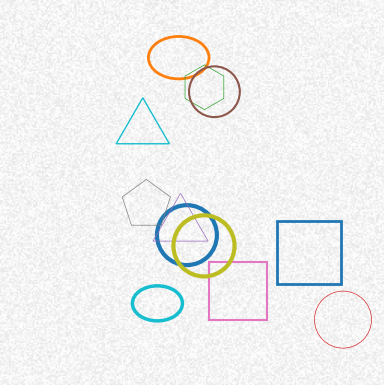[{"shape": "circle", "thickness": 3, "radius": 0.39, "center": [0.486, 0.389]}, {"shape": "square", "thickness": 2, "radius": 0.41, "center": [0.802, 0.344]}, {"shape": "oval", "thickness": 2, "radius": 0.39, "center": [0.464, 0.85]}, {"shape": "hexagon", "thickness": 0.5, "radius": 0.29, "center": [0.531, 0.773]}, {"shape": "circle", "thickness": 0.5, "radius": 0.37, "center": [0.891, 0.17]}, {"shape": "triangle", "thickness": 0.5, "radius": 0.41, "center": [0.469, 0.415]}, {"shape": "circle", "thickness": 1.5, "radius": 0.33, "center": [0.557, 0.762]}, {"shape": "square", "thickness": 1.5, "radius": 0.38, "center": [0.618, 0.244]}, {"shape": "pentagon", "thickness": 0.5, "radius": 0.33, "center": [0.38, 0.468]}, {"shape": "circle", "thickness": 3, "radius": 0.4, "center": [0.53, 0.361]}, {"shape": "triangle", "thickness": 1, "radius": 0.4, "center": [0.371, 0.666]}, {"shape": "oval", "thickness": 2.5, "radius": 0.32, "center": [0.409, 0.212]}]